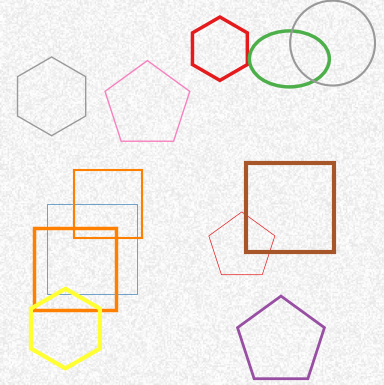[{"shape": "pentagon", "thickness": 0.5, "radius": 0.45, "center": [0.628, 0.359]}, {"shape": "hexagon", "thickness": 2.5, "radius": 0.41, "center": [0.571, 0.873]}, {"shape": "square", "thickness": 0.5, "radius": 0.58, "center": [0.239, 0.352]}, {"shape": "oval", "thickness": 2.5, "radius": 0.52, "center": [0.752, 0.847]}, {"shape": "pentagon", "thickness": 2, "radius": 0.59, "center": [0.73, 0.112]}, {"shape": "square", "thickness": 2.5, "radius": 0.53, "center": [0.195, 0.3]}, {"shape": "square", "thickness": 1.5, "radius": 0.44, "center": [0.281, 0.471]}, {"shape": "hexagon", "thickness": 3, "radius": 0.52, "center": [0.17, 0.147]}, {"shape": "square", "thickness": 3, "radius": 0.57, "center": [0.754, 0.461]}, {"shape": "pentagon", "thickness": 1, "radius": 0.58, "center": [0.383, 0.727]}, {"shape": "circle", "thickness": 1.5, "radius": 0.55, "center": [0.864, 0.888]}, {"shape": "hexagon", "thickness": 1, "radius": 0.51, "center": [0.134, 0.75]}]